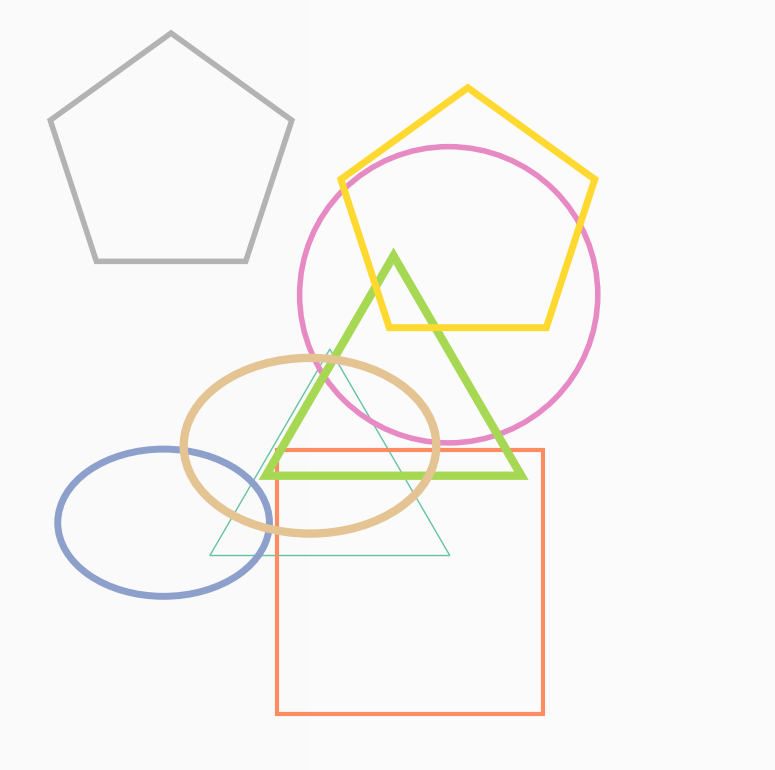[{"shape": "triangle", "thickness": 0.5, "radius": 0.89, "center": [0.426, 0.368]}, {"shape": "square", "thickness": 1.5, "radius": 0.86, "center": [0.529, 0.244]}, {"shape": "oval", "thickness": 2.5, "radius": 0.68, "center": [0.211, 0.321]}, {"shape": "circle", "thickness": 2, "radius": 0.96, "center": [0.579, 0.617]}, {"shape": "triangle", "thickness": 3, "radius": 0.95, "center": [0.508, 0.477]}, {"shape": "pentagon", "thickness": 2.5, "radius": 0.86, "center": [0.604, 0.714]}, {"shape": "oval", "thickness": 3, "radius": 0.81, "center": [0.4, 0.421]}, {"shape": "pentagon", "thickness": 2, "radius": 0.82, "center": [0.221, 0.793]}]